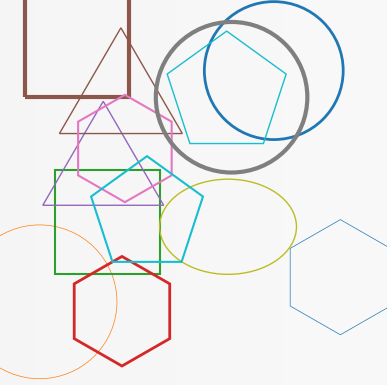[{"shape": "circle", "thickness": 2, "radius": 0.9, "center": [0.707, 0.817]}, {"shape": "hexagon", "thickness": 0.5, "radius": 0.75, "center": [0.878, 0.28]}, {"shape": "circle", "thickness": 0.5, "radius": 1.0, "center": [0.102, 0.216]}, {"shape": "square", "thickness": 1.5, "radius": 0.68, "center": [0.278, 0.423]}, {"shape": "hexagon", "thickness": 2, "radius": 0.71, "center": [0.315, 0.192]}, {"shape": "triangle", "thickness": 1, "radius": 0.9, "center": [0.266, 0.557]}, {"shape": "triangle", "thickness": 1, "radius": 0.92, "center": [0.312, 0.745]}, {"shape": "square", "thickness": 3, "radius": 0.67, "center": [0.199, 0.883]}, {"shape": "hexagon", "thickness": 1.5, "radius": 0.7, "center": [0.322, 0.614]}, {"shape": "circle", "thickness": 3, "radius": 0.98, "center": [0.598, 0.747]}, {"shape": "oval", "thickness": 1, "radius": 0.88, "center": [0.589, 0.411]}, {"shape": "pentagon", "thickness": 1.5, "radius": 0.76, "center": [0.379, 0.443]}, {"shape": "pentagon", "thickness": 1, "radius": 0.81, "center": [0.585, 0.758]}]